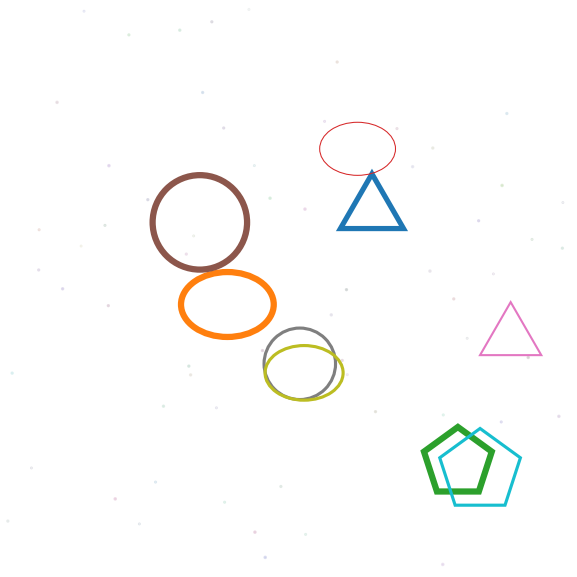[{"shape": "triangle", "thickness": 2.5, "radius": 0.32, "center": [0.644, 0.635]}, {"shape": "oval", "thickness": 3, "radius": 0.4, "center": [0.394, 0.472]}, {"shape": "pentagon", "thickness": 3, "radius": 0.31, "center": [0.793, 0.198]}, {"shape": "oval", "thickness": 0.5, "radius": 0.33, "center": [0.619, 0.741]}, {"shape": "circle", "thickness": 3, "radius": 0.41, "center": [0.346, 0.614]}, {"shape": "triangle", "thickness": 1, "radius": 0.31, "center": [0.884, 0.415]}, {"shape": "circle", "thickness": 1.5, "radius": 0.31, "center": [0.519, 0.369]}, {"shape": "oval", "thickness": 1.5, "radius": 0.34, "center": [0.527, 0.353]}, {"shape": "pentagon", "thickness": 1.5, "radius": 0.37, "center": [0.831, 0.184]}]